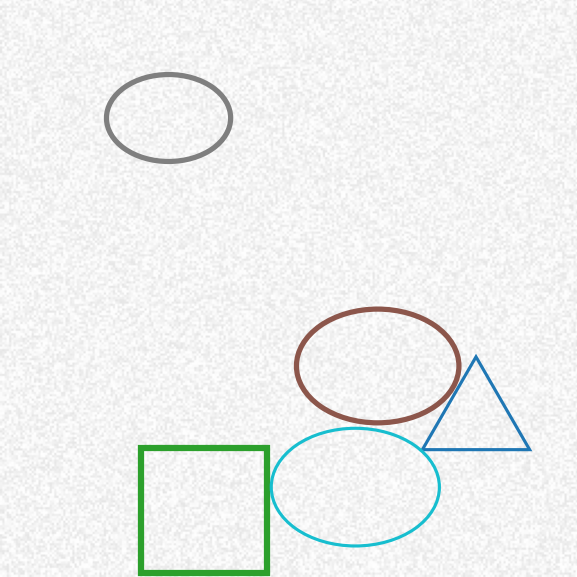[{"shape": "triangle", "thickness": 1.5, "radius": 0.54, "center": [0.824, 0.274]}, {"shape": "square", "thickness": 3, "radius": 0.54, "center": [0.353, 0.115]}, {"shape": "oval", "thickness": 2.5, "radius": 0.7, "center": [0.654, 0.365]}, {"shape": "oval", "thickness": 2.5, "radius": 0.54, "center": [0.292, 0.795]}, {"shape": "oval", "thickness": 1.5, "radius": 0.73, "center": [0.615, 0.156]}]